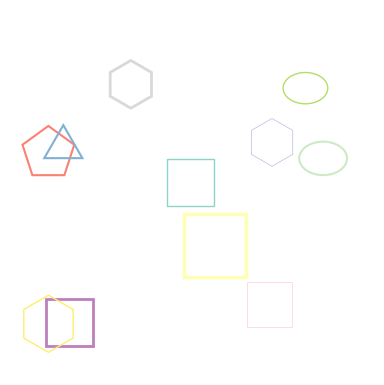[{"shape": "square", "thickness": 1, "radius": 0.3, "center": [0.494, 0.527]}, {"shape": "square", "thickness": 2.5, "radius": 0.41, "center": [0.558, 0.362]}, {"shape": "hexagon", "thickness": 0.5, "radius": 0.31, "center": [0.707, 0.63]}, {"shape": "pentagon", "thickness": 1.5, "radius": 0.35, "center": [0.126, 0.602]}, {"shape": "triangle", "thickness": 1.5, "radius": 0.29, "center": [0.164, 0.618]}, {"shape": "oval", "thickness": 1, "radius": 0.29, "center": [0.793, 0.771]}, {"shape": "square", "thickness": 0.5, "radius": 0.29, "center": [0.699, 0.21]}, {"shape": "hexagon", "thickness": 2, "radius": 0.31, "center": [0.34, 0.781]}, {"shape": "square", "thickness": 2, "radius": 0.3, "center": [0.18, 0.163]}, {"shape": "oval", "thickness": 1.5, "radius": 0.31, "center": [0.839, 0.589]}, {"shape": "hexagon", "thickness": 1, "radius": 0.37, "center": [0.126, 0.159]}]